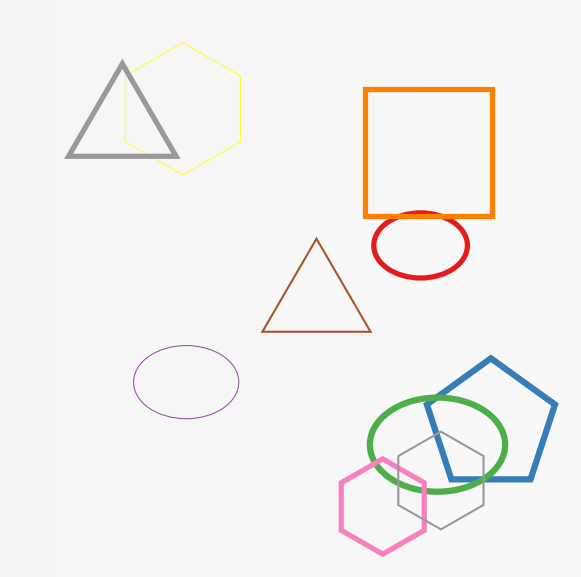[{"shape": "oval", "thickness": 2.5, "radius": 0.4, "center": [0.724, 0.574]}, {"shape": "pentagon", "thickness": 3, "radius": 0.58, "center": [0.845, 0.263]}, {"shape": "oval", "thickness": 3, "radius": 0.58, "center": [0.753, 0.229]}, {"shape": "oval", "thickness": 0.5, "radius": 0.45, "center": [0.32, 0.337]}, {"shape": "square", "thickness": 2.5, "radius": 0.55, "center": [0.737, 0.735]}, {"shape": "hexagon", "thickness": 0.5, "radius": 0.57, "center": [0.315, 0.811]}, {"shape": "triangle", "thickness": 1, "radius": 0.54, "center": [0.545, 0.478]}, {"shape": "hexagon", "thickness": 2.5, "radius": 0.41, "center": [0.658, 0.122]}, {"shape": "hexagon", "thickness": 1, "radius": 0.42, "center": [0.759, 0.167]}, {"shape": "triangle", "thickness": 2.5, "radius": 0.53, "center": [0.211, 0.782]}]